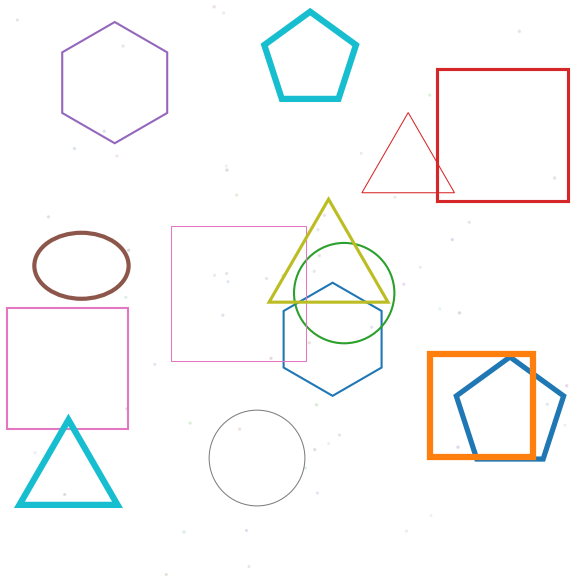[{"shape": "hexagon", "thickness": 1, "radius": 0.49, "center": [0.576, 0.412]}, {"shape": "pentagon", "thickness": 2.5, "radius": 0.49, "center": [0.883, 0.283]}, {"shape": "square", "thickness": 3, "radius": 0.45, "center": [0.834, 0.298]}, {"shape": "circle", "thickness": 1, "radius": 0.43, "center": [0.596, 0.492]}, {"shape": "triangle", "thickness": 0.5, "radius": 0.46, "center": [0.707, 0.712]}, {"shape": "square", "thickness": 1.5, "radius": 0.57, "center": [0.87, 0.765]}, {"shape": "hexagon", "thickness": 1, "radius": 0.52, "center": [0.199, 0.856]}, {"shape": "oval", "thickness": 2, "radius": 0.41, "center": [0.141, 0.539]}, {"shape": "square", "thickness": 1, "radius": 0.52, "center": [0.117, 0.361]}, {"shape": "square", "thickness": 0.5, "radius": 0.58, "center": [0.412, 0.491]}, {"shape": "circle", "thickness": 0.5, "radius": 0.41, "center": [0.445, 0.206]}, {"shape": "triangle", "thickness": 1.5, "radius": 0.59, "center": [0.569, 0.535]}, {"shape": "pentagon", "thickness": 3, "radius": 0.42, "center": [0.537, 0.895]}, {"shape": "triangle", "thickness": 3, "radius": 0.49, "center": [0.119, 0.174]}]